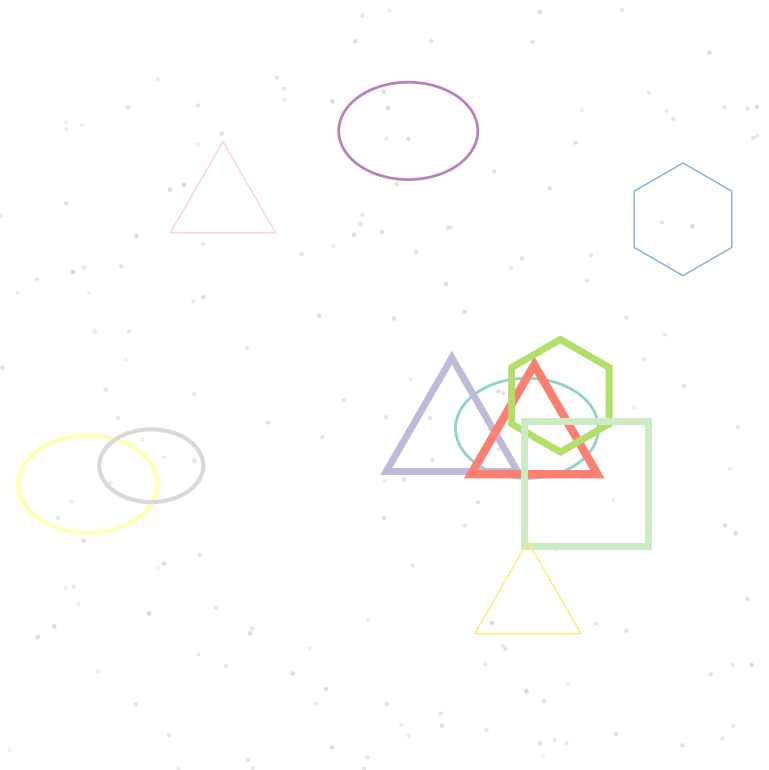[{"shape": "oval", "thickness": 1, "radius": 0.46, "center": [0.684, 0.444]}, {"shape": "oval", "thickness": 1.5, "radius": 0.45, "center": [0.114, 0.371]}, {"shape": "triangle", "thickness": 2.5, "radius": 0.49, "center": [0.587, 0.437]}, {"shape": "triangle", "thickness": 3, "radius": 0.47, "center": [0.694, 0.432]}, {"shape": "hexagon", "thickness": 0.5, "radius": 0.37, "center": [0.887, 0.715]}, {"shape": "hexagon", "thickness": 2.5, "radius": 0.37, "center": [0.728, 0.486]}, {"shape": "triangle", "thickness": 0.5, "radius": 0.4, "center": [0.29, 0.737]}, {"shape": "oval", "thickness": 1.5, "radius": 0.34, "center": [0.196, 0.395]}, {"shape": "oval", "thickness": 1, "radius": 0.45, "center": [0.53, 0.83]}, {"shape": "square", "thickness": 2.5, "radius": 0.4, "center": [0.761, 0.372]}, {"shape": "triangle", "thickness": 0.5, "radius": 0.4, "center": [0.685, 0.217]}]